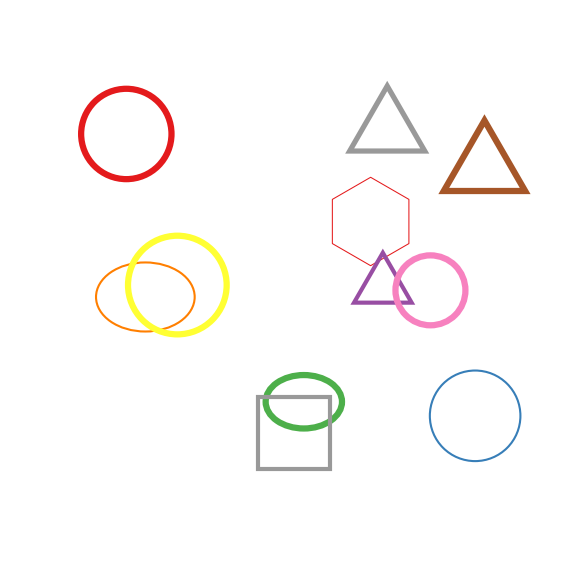[{"shape": "circle", "thickness": 3, "radius": 0.39, "center": [0.219, 0.767]}, {"shape": "hexagon", "thickness": 0.5, "radius": 0.38, "center": [0.642, 0.616]}, {"shape": "circle", "thickness": 1, "radius": 0.39, "center": [0.823, 0.279]}, {"shape": "oval", "thickness": 3, "radius": 0.33, "center": [0.526, 0.303]}, {"shape": "triangle", "thickness": 2, "radius": 0.29, "center": [0.663, 0.504]}, {"shape": "oval", "thickness": 1, "radius": 0.43, "center": [0.252, 0.485]}, {"shape": "circle", "thickness": 3, "radius": 0.43, "center": [0.307, 0.506]}, {"shape": "triangle", "thickness": 3, "radius": 0.41, "center": [0.839, 0.709]}, {"shape": "circle", "thickness": 3, "radius": 0.3, "center": [0.745, 0.496]}, {"shape": "square", "thickness": 2, "radius": 0.31, "center": [0.509, 0.25]}, {"shape": "triangle", "thickness": 2.5, "radius": 0.38, "center": [0.671, 0.775]}]